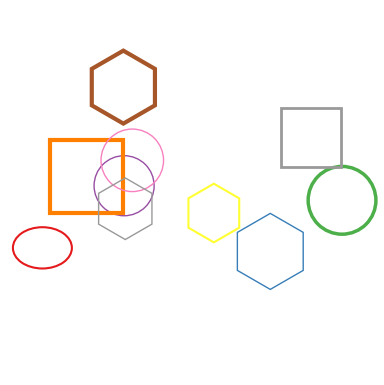[{"shape": "oval", "thickness": 1.5, "radius": 0.38, "center": [0.11, 0.356]}, {"shape": "hexagon", "thickness": 1, "radius": 0.49, "center": [0.702, 0.347]}, {"shape": "circle", "thickness": 2.5, "radius": 0.44, "center": [0.888, 0.48]}, {"shape": "circle", "thickness": 1, "radius": 0.39, "center": [0.322, 0.518]}, {"shape": "square", "thickness": 3, "radius": 0.47, "center": [0.225, 0.541]}, {"shape": "hexagon", "thickness": 1.5, "radius": 0.38, "center": [0.555, 0.447]}, {"shape": "hexagon", "thickness": 3, "radius": 0.47, "center": [0.32, 0.774]}, {"shape": "circle", "thickness": 1, "radius": 0.41, "center": [0.344, 0.584]}, {"shape": "square", "thickness": 2, "radius": 0.39, "center": [0.809, 0.643]}, {"shape": "hexagon", "thickness": 1, "radius": 0.4, "center": [0.325, 0.458]}]